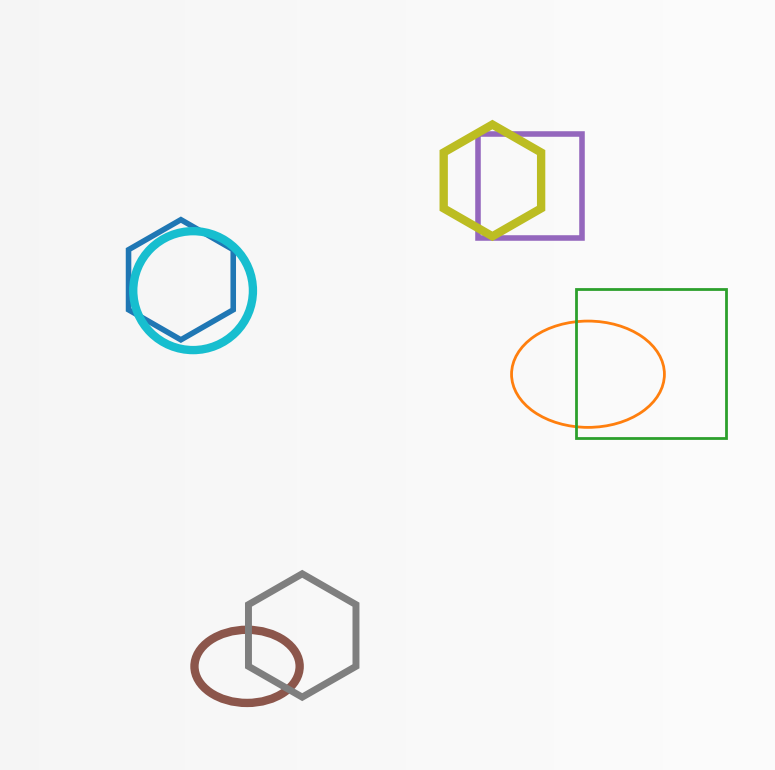[{"shape": "hexagon", "thickness": 2, "radius": 0.39, "center": [0.233, 0.637]}, {"shape": "oval", "thickness": 1, "radius": 0.49, "center": [0.759, 0.514]}, {"shape": "square", "thickness": 1, "radius": 0.48, "center": [0.839, 0.528]}, {"shape": "square", "thickness": 2, "radius": 0.34, "center": [0.684, 0.759]}, {"shape": "oval", "thickness": 3, "radius": 0.34, "center": [0.319, 0.135]}, {"shape": "hexagon", "thickness": 2.5, "radius": 0.4, "center": [0.39, 0.175]}, {"shape": "hexagon", "thickness": 3, "radius": 0.36, "center": [0.635, 0.766]}, {"shape": "circle", "thickness": 3, "radius": 0.39, "center": [0.249, 0.623]}]